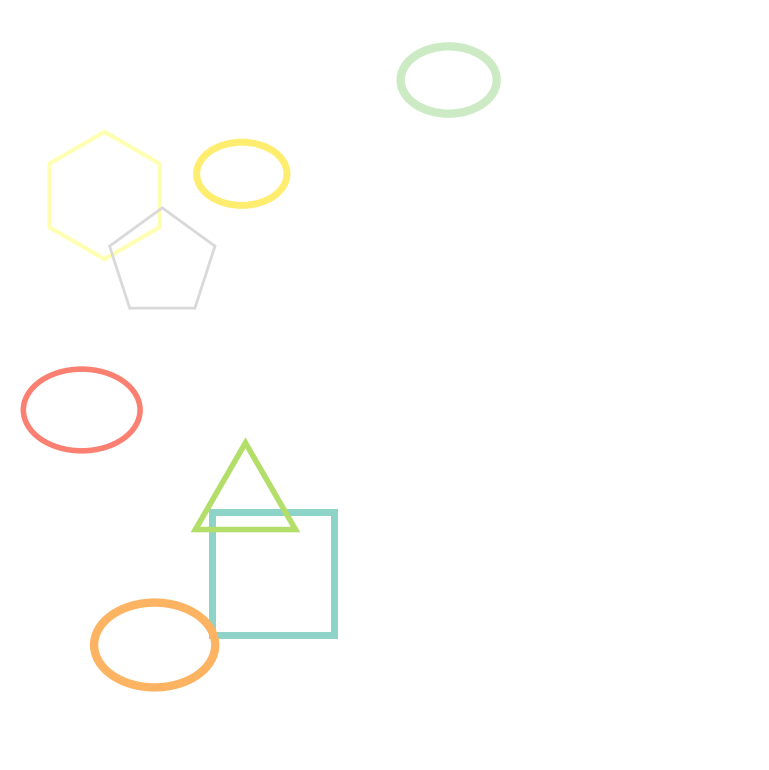[{"shape": "square", "thickness": 2.5, "radius": 0.4, "center": [0.355, 0.255]}, {"shape": "hexagon", "thickness": 1.5, "radius": 0.41, "center": [0.136, 0.746]}, {"shape": "oval", "thickness": 2, "radius": 0.38, "center": [0.106, 0.468]}, {"shape": "oval", "thickness": 3, "radius": 0.39, "center": [0.201, 0.162]}, {"shape": "triangle", "thickness": 2, "radius": 0.38, "center": [0.319, 0.35]}, {"shape": "pentagon", "thickness": 1, "radius": 0.36, "center": [0.211, 0.658]}, {"shape": "oval", "thickness": 3, "radius": 0.31, "center": [0.583, 0.896]}, {"shape": "oval", "thickness": 2.5, "radius": 0.29, "center": [0.314, 0.774]}]